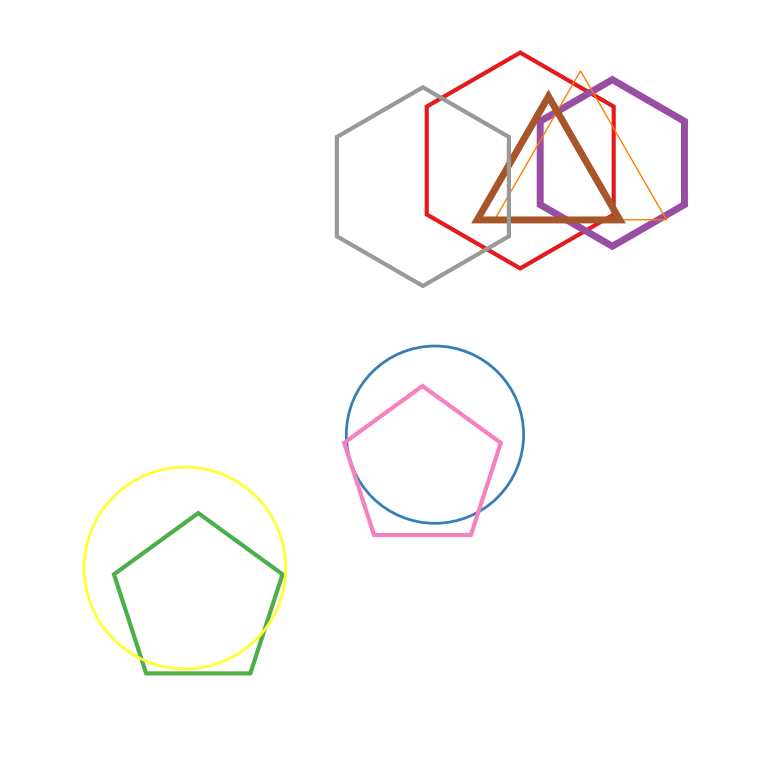[{"shape": "hexagon", "thickness": 1.5, "radius": 0.7, "center": [0.676, 0.792]}, {"shape": "circle", "thickness": 1, "radius": 0.58, "center": [0.565, 0.435]}, {"shape": "pentagon", "thickness": 1.5, "radius": 0.58, "center": [0.257, 0.219]}, {"shape": "hexagon", "thickness": 2.5, "radius": 0.54, "center": [0.795, 0.788]}, {"shape": "triangle", "thickness": 0.5, "radius": 0.64, "center": [0.754, 0.779]}, {"shape": "circle", "thickness": 1, "radius": 0.66, "center": [0.24, 0.262]}, {"shape": "triangle", "thickness": 2.5, "radius": 0.53, "center": [0.712, 0.768]}, {"shape": "pentagon", "thickness": 1.5, "radius": 0.53, "center": [0.549, 0.392]}, {"shape": "hexagon", "thickness": 1.5, "radius": 0.64, "center": [0.549, 0.758]}]